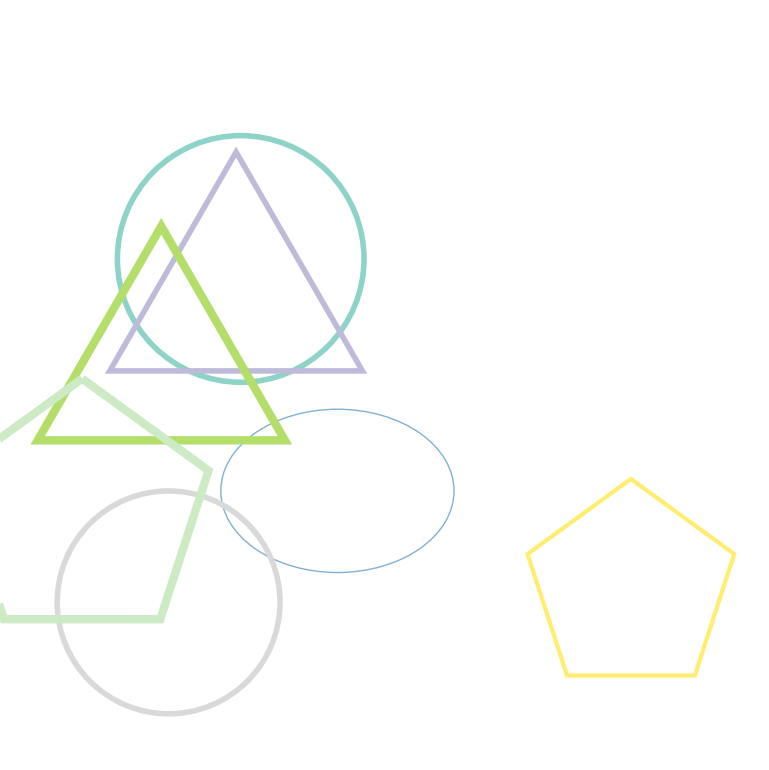[{"shape": "circle", "thickness": 2, "radius": 0.8, "center": [0.313, 0.664]}, {"shape": "triangle", "thickness": 2, "radius": 0.95, "center": [0.307, 0.613]}, {"shape": "oval", "thickness": 0.5, "radius": 0.76, "center": [0.438, 0.362]}, {"shape": "triangle", "thickness": 3, "radius": 0.93, "center": [0.209, 0.521]}, {"shape": "circle", "thickness": 2, "radius": 0.72, "center": [0.219, 0.218]}, {"shape": "pentagon", "thickness": 3, "radius": 0.86, "center": [0.107, 0.336]}, {"shape": "pentagon", "thickness": 1.5, "radius": 0.71, "center": [0.819, 0.237]}]